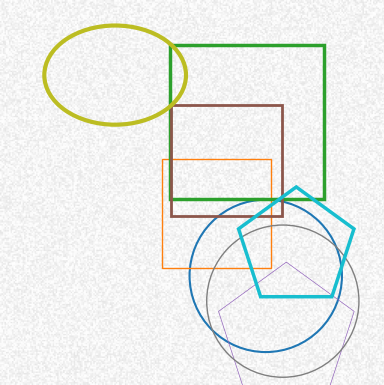[{"shape": "circle", "thickness": 1.5, "radius": 0.99, "center": [0.69, 0.283]}, {"shape": "square", "thickness": 1, "radius": 0.71, "center": [0.562, 0.446]}, {"shape": "square", "thickness": 2.5, "radius": 1.0, "center": [0.641, 0.683]}, {"shape": "pentagon", "thickness": 0.5, "radius": 0.93, "center": [0.744, 0.134]}, {"shape": "square", "thickness": 2, "radius": 0.72, "center": [0.588, 0.584]}, {"shape": "circle", "thickness": 1, "radius": 0.99, "center": [0.735, 0.218]}, {"shape": "oval", "thickness": 3, "radius": 0.92, "center": [0.299, 0.805]}, {"shape": "pentagon", "thickness": 2.5, "radius": 0.79, "center": [0.769, 0.357]}]